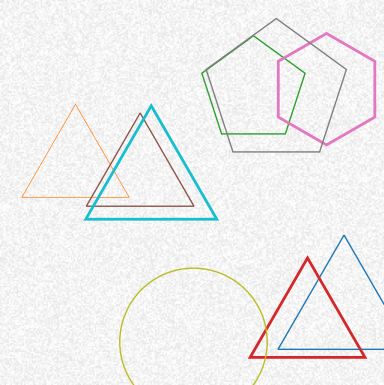[{"shape": "triangle", "thickness": 1, "radius": 0.99, "center": [0.894, 0.192]}, {"shape": "triangle", "thickness": 0.5, "radius": 0.81, "center": [0.196, 0.568]}, {"shape": "pentagon", "thickness": 1, "radius": 0.7, "center": [0.658, 0.766]}, {"shape": "triangle", "thickness": 2, "radius": 0.86, "center": [0.799, 0.158]}, {"shape": "triangle", "thickness": 1, "radius": 0.81, "center": [0.364, 0.545]}, {"shape": "hexagon", "thickness": 2, "radius": 0.72, "center": [0.848, 0.768]}, {"shape": "pentagon", "thickness": 1, "radius": 0.96, "center": [0.718, 0.76]}, {"shape": "circle", "thickness": 1, "radius": 0.96, "center": [0.503, 0.112]}, {"shape": "triangle", "thickness": 2, "radius": 0.98, "center": [0.393, 0.529]}]